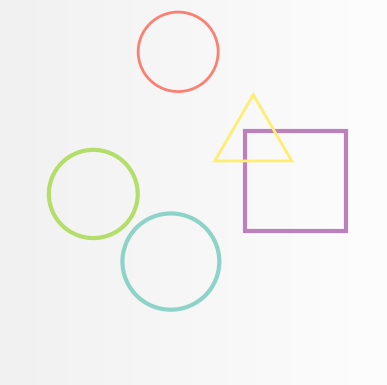[{"shape": "circle", "thickness": 3, "radius": 0.63, "center": [0.441, 0.321]}, {"shape": "circle", "thickness": 2, "radius": 0.52, "center": [0.46, 0.865]}, {"shape": "circle", "thickness": 3, "radius": 0.57, "center": [0.241, 0.496]}, {"shape": "square", "thickness": 3, "radius": 0.65, "center": [0.762, 0.53]}, {"shape": "triangle", "thickness": 2, "radius": 0.57, "center": [0.654, 0.639]}]